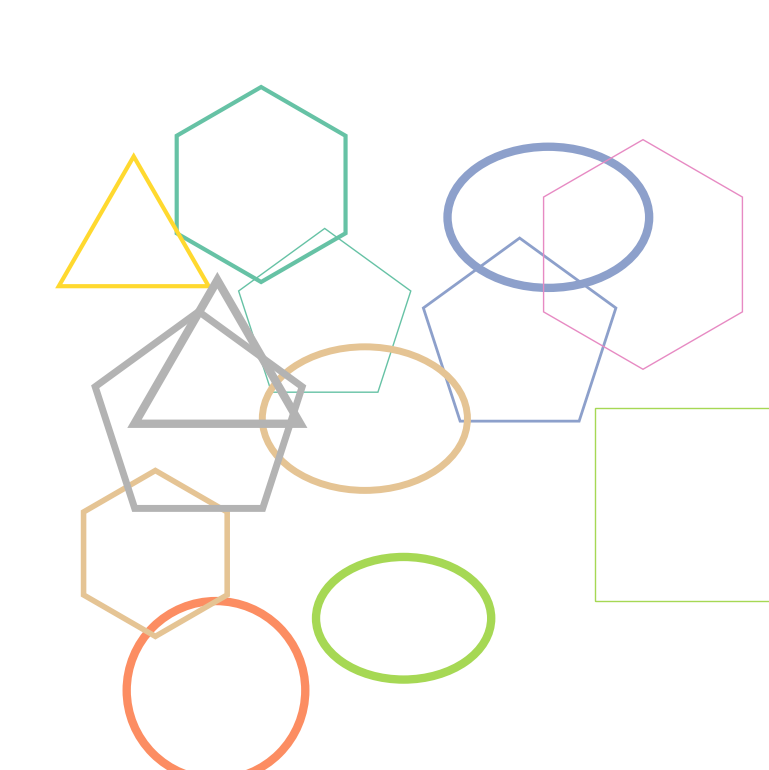[{"shape": "hexagon", "thickness": 1.5, "radius": 0.63, "center": [0.339, 0.76]}, {"shape": "pentagon", "thickness": 0.5, "radius": 0.59, "center": [0.422, 0.586]}, {"shape": "circle", "thickness": 3, "radius": 0.58, "center": [0.281, 0.103]}, {"shape": "pentagon", "thickness": 1, "radius": 0.66, "center": [0.675, 0.559]}, {"shape": "oval", "thickness": 3, "radius": 0.65, "center": [0.712, 0.718]}, {"shape": "hexagon", "thickness": 0.5, "radius": 0.75, "center": [0.835, 0.67]}, {"shape": "oval", "thickness": 3, "radius": 0.57, "center": [0.524, 0.197]}, {"shape": "square", "thickness": 0.5, "radius": 0.63, "center": [0.898, 0.345]}, {"shape": "triangle", "thickness": 1.5, "radius": 0.56, "center": [0.174, 0.685]}, {"shape": "hexagon", "thickness": 2, "radius": 0.54, "center": [0.202, 0.281]}, {"shape": "oval", "thickness": 2.5, "radius": 0.67, "center": [0.474, 0.456]}, {"shape": "pentagon", "thickness": 2.5, "radius": 0.71, "center": [0.258, 0.454]}, {"shape": "triangle", "thickness": 3, "radius": 0.62, "center": [0.282, 0.512]}]